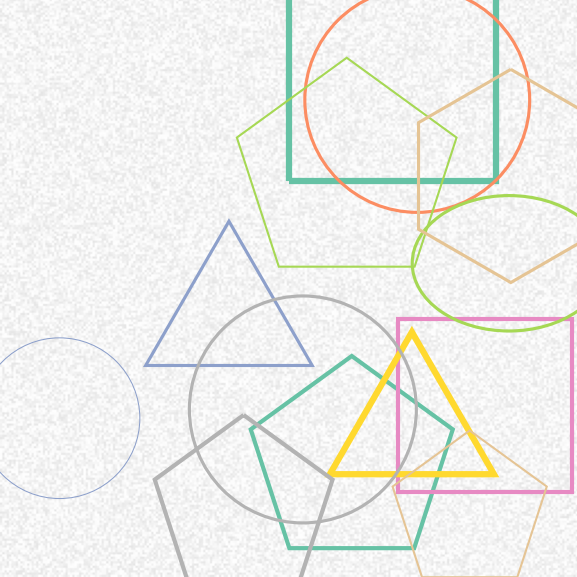[{"shape": "pentagon", "thickness": 2, "radius": 0.92, "center": [0.609, 0.199]}, {"shape": "square", "thickness": 3, "radius": 0.9, "center": [0.679, 0.865]}, {"shape": "circle", "thickness": 1.5, "radius": 0.97, "center": [0.723, 0.826]}, {"shape": "triangle", "thickness": 1.5, "radius": 0.83, "center": [0.396, 0.45]}, {"shape": "circle", "thickness": 0.5, "radius": 0.7, "center": [0.103, 0.275]}, {"shape": "square", "thickness": 2, "radius": 0.75, "center": [0.839, 0.297]}, {"shape": "pentagon", "thickness": 1, "radius": 1.0, "center": [0.6, 0.699]}, {"shape": "oval", "thickness": 1.5, "radius": 0.84, "center": [0.881, 0.543]}, {"shape": "triangle", "thickness": 3, "radius": 0.82, "center": [0.713, 0.26]}, {"shape": "pentagon", "thickness": 1, "radius": 0.7, "center": [0.813, 0.113]}, {"shape": "hexagon", "thickness": 1.5, "radius": 0.92, "center": [0.885, 0.694]}, {"shape": "pentagon", "thickness": 2, "radius": 0.81, "center": [0.422, 0.119]}, {"shape": "circle", "thickness": 1.5, "radius": 0.98, "center": [0.524, 0.29]}]